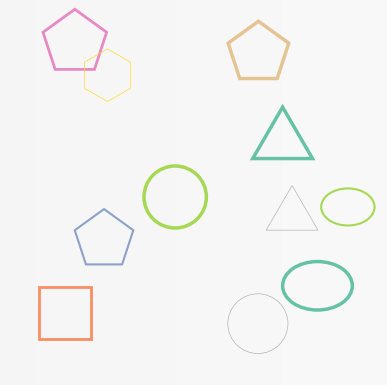[{"shape": "triangle", "thickness": 2.5, "radius": 0.45, "center": [0.729, 0.633]}, {"shape": "oval", "thickness": 2.5, "radius": 0.45, "center": [0.819, 0.258]}, {"shape": "square", "thickness": 2, "radius": 0.34, "center": [0.167, 0.188]}, {"shape": "pentagon", "thickness": 1.5, "radius": 0.4, "center": [0.268, 0.377]}, {"shape": "pentagon", "thickness": 2, "radius": 0.43, "center": [0.193, 0.89]}, {"shape": "circle", "thickness": 2.5, "radius": 0.4, "center": [0.452, 0.488]}, {"shape": "oval", "thickness": 1.5, "radius": 0.34, "center": [0.898, 0.462]}, {"shape": "hexagon", "thickness": 0.5, "radius": 0.34, "center": [0.277, 0.805]}, {"shape": "pentagon", "thickness": 2.5, "radius": 0.41, "center": [0.667, 0.863]}, {"shape": "triangle", "thickness": 0.5, "radius": 0.39, "center": [0.754, 0.441]}, {"shape": "circle", "thickness": 0.5, "radius": 0.39, "center": [0.666, 0.159]}]